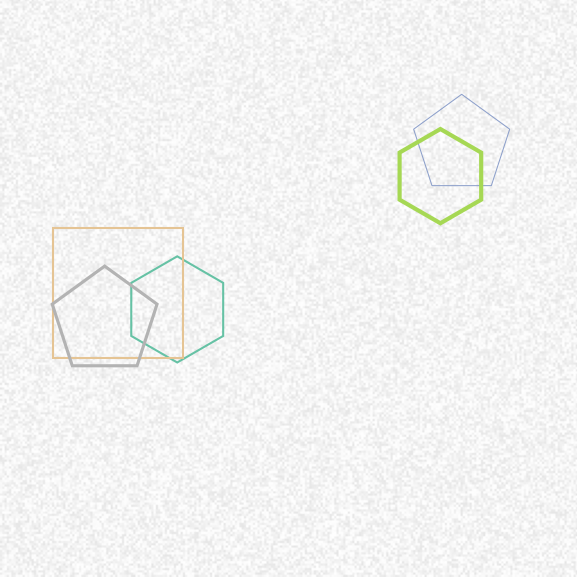[{"shape": "hexagon", "thickness": 1, "radius": 0.46, "center": [0.307, 0.463]}, {"shape": "pentagon", "thickness": 0.5, "radius": 0.44, "center": [0.799, 0.748]}, {"shape": "hexagon", "thickness": 2, "radius": 0.41, "center": [0.763, 0.694]}, {"shape": "square", "thickness": 1, "radius": 0.56, "center": [0.204, 0.491]}, {"shape": "pentagon", "thickness": 1.5, "radius": 0.48, "center": [0.181, 0.443]}]